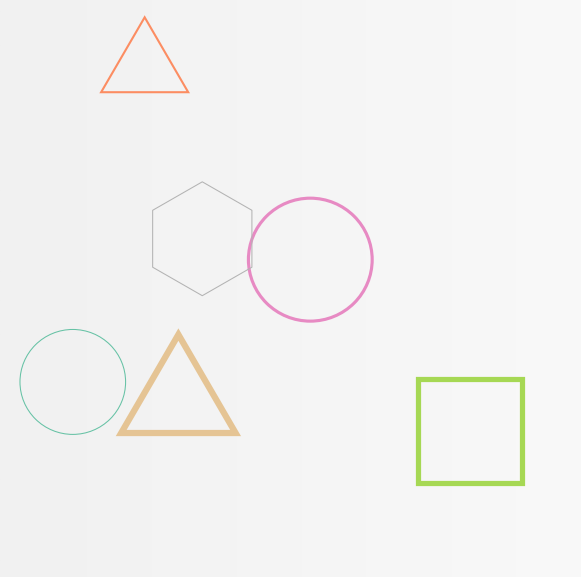[{"shape": "circle", "thickness": 0.5, "radius": 0.45, "center": [0.125, 0.338]}, {"shape": "triangle", "thickness": 1, "radius": 0.43, "center": [0.249, 0.883]}, {"shape": "circle", "thickness": 1.5, "radius": 0.53, "center": [0.534, 0.55]}, {"shape": "square", "thickness": 2.5, "radius": 0.45, "center": [0.808, 0.253]}, {"shape": "triangle", "thickness": 3, "radius": 0.57, "center": [0.307, 0.306]}, {"shape": "hexagon", "thickness": 0.5, "radius": 0.49, "center": [0.348, 0.586]}]